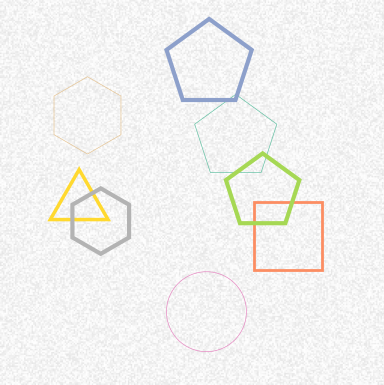[{"shape": "pentagon", "thickness": 0.5, "radius": 0.56, "center": [0.612, 0.643]}, {"shape": "square", "thickness": 2, "radius": 0.44, "center": [0.748, 0.388]}, {"shape": "pentagon", "thickness": 3, "radius": 0.58, "center": [0.543, 0.834]}, {"shape": "circle", "thickness": 0.5, "radius": 0.52, "center": [0.536, 0.19]}, {"shape": "pentagon", "thickness": 3, "radius": 0.5, "center": [0.682, 0.501]}, {"shape": "triangle", "thickness": 2.5, "radius": 0.43, "center": [0.206, 0.473]}, {"shape": "hexagon", "thickness": 0.5, "radius": 0.5, "center": [0.227, 0.7]}, {"shape": "hexagon", "thickness": 3, "radius": 0.42, "center": [0.262, 0.426]}]